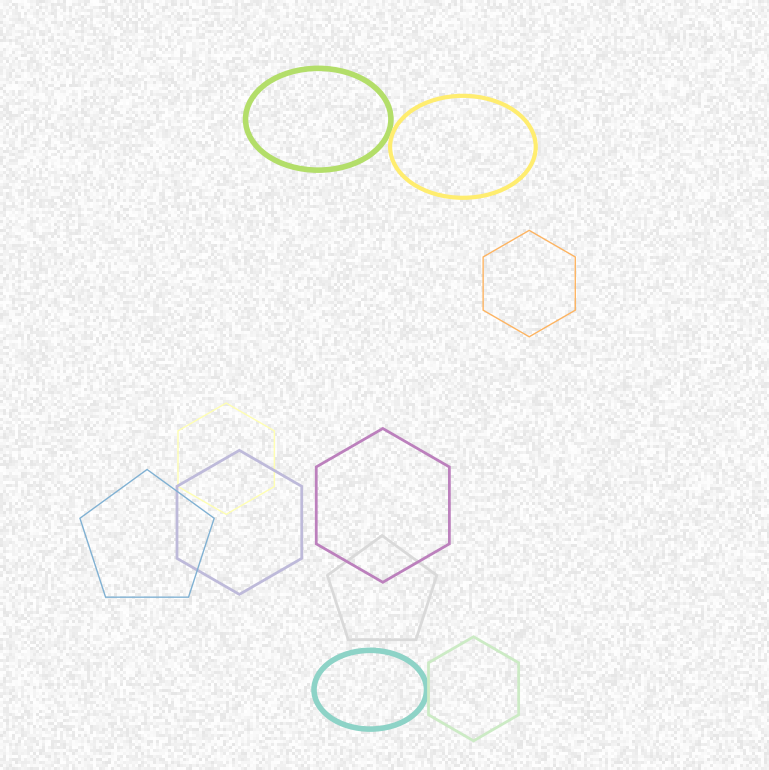[{"shape": "oval", "thickness": 2, "radius": 0.37, "center": [0.481, 0.104]}, {"shape": "hexagon", "thickness": 0.5, "radius": 0.36, "center": [0.294, 0.404]}, {"shape": "hexagon", "thickness": 1, "radius": 0.47, "center": [0.311, 0.322]}, {"shape": "pentagon", "thickness": 0.5, "radius": 0.46, "center": [0.191, 0.299]}, {"shape": "hexagon", "thickness": 0.5, "radius": 0.35, "center": [0.687, 0.632]}, {"shape": "oval", "thickness": 2, "radius": 0.47, "center": [0.413, 0.845]}, {"shape": "pentagon", "thickness": 1, "radius": 0.37, "center": [0.496, 0.23]}, {"shape": "hexagon", "thickness": 1, "radius": 0.5, "center": [0.497, 0.344]}, {"shape": "hexagon", "thickness": 1, "radius": 0.34, "center": [0.615, 0.105]}, {"shape": "oval", "thickness": 1.5, "radius": 0.47, "center": [0.601, 0.809]}]